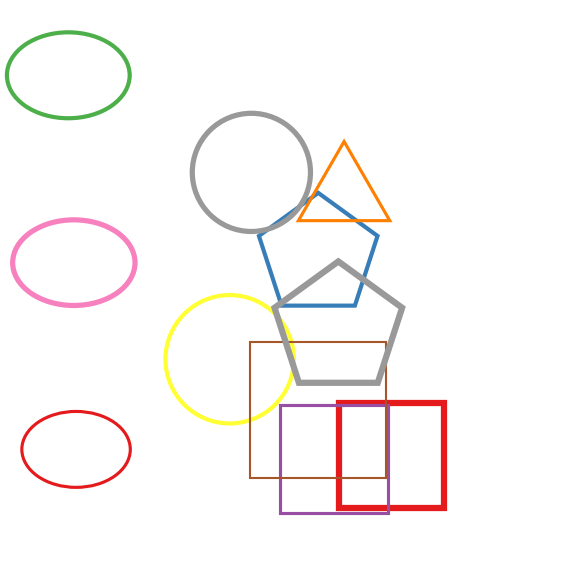[{"shape": "oval", "thickness": 1.5, "radius": 0.47, "center": [0.132, 0.221]}, {"shape": "square", "thickness": 3, "radius": 0.46, "center": [0.678, 0.21]}, {"shape": "pentagon", "thickness": 2, "radius": 0.54, "center": [0.551, 0.557]}, {"shape": "oval", "thickness": 2, "radius": 0.53, "center": [0.118, 0.869]}, {"shape": "square", "thickness": 1.5, "radius": 0.47, "center": [0.579, 0.204]}, {"shape": "triangle", "thickness": 1.5, "radius": 0.46, "center": [0.596, 0.663]}, {"shape": "circle", "thickness": 2, "radius": 0.56, "center": [0.398, 0.377]}, {"shape": "square", "thickness": 1, "radius": 0.59, "center": [0.551, 0.289]}, {"shape": "oval", "thickness": 2.5, "radius": 0.53, "center": [0.128, 0.544]}, {"shape": "circle", "thickness": 2.5, "radius": 0.51, "center": [0.435, 0.701]}, {"shape": "pentagon", "thickness": 3, "radius": 0.58, "center": [0.586, 0.43]}]